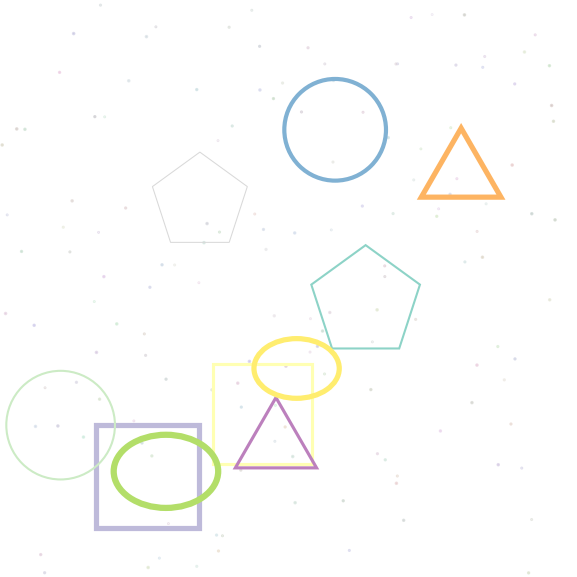[{"shape": "pentagon", "thickness": 1, "radius": 0.49, "center": [0.633, 0.476]}, {"shape": "square", "thickness": 1.5, "radius": 0.43, "center": [0.454, 0.282]}, {"shape": "square", "thickness": 2.5, "radius": 0.44, "center": [0.256, 0.175]}, {"shape": "circle", "thickness": 2, "radius": 0.44, "center": [0.58, 0.774]}, {"shape": "triangle", "thickness": 2.5, "radius": 0.4, "center": [0.798, 0.698]}, {"shape": "oval", "thickness": 3, "radius": 0.45, "center": [0.287, 0.183]}, {"shape": "pentagon", "thickness": 0.5, "radius": 0.43, "center": [0.346, 0.649]}, {"shape": "triangle", "thickness": 1.5, "radius": 0.41, "center": [0.478, 0.23]}, {"shape": "circle", "thickness": 1, "radius": 0.47, "center": [0.105, 0.263]}, {"shape": "oval", "thickness": 2.5, "radius": 0.37, "center": [0.514, 0.361]}]